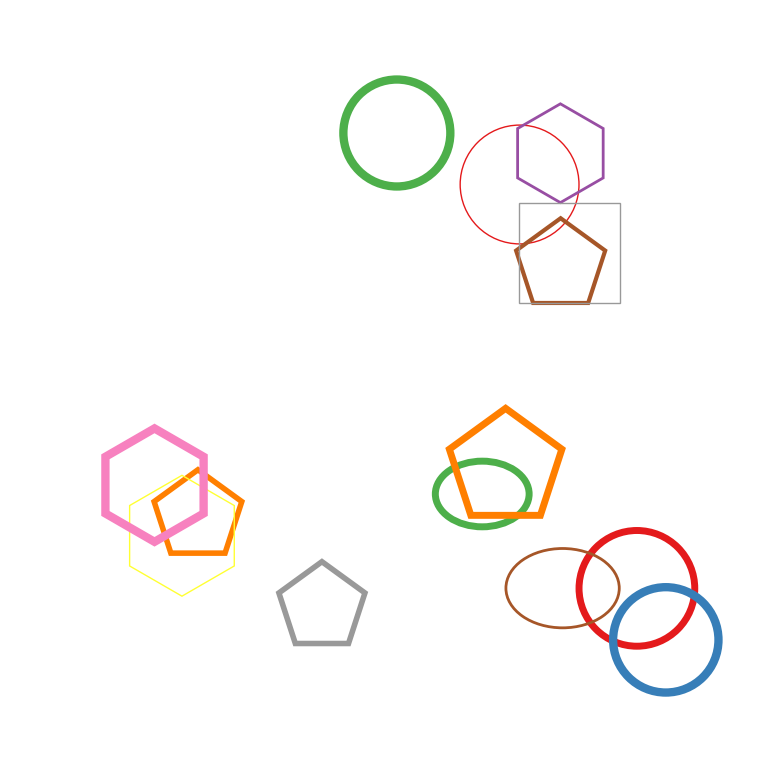[{"shape": "circle", "thickness": 2.5, "radius": 0.38, "center": [0.827, 0.236]}, {"shape": "circle", "thickness": 0.5, "radius": 0.39, "center": [0.675, 0.76]}, {"shape": "circle", "thickness": 3, "radius": 0.34, "center": [0.865, 0.169]}, {"shape": "circle", "thickness": 3, "radius": 0.35, "center": [0.515, 0.827]}, {"shape": "oval", "thickness": 2.5, "radius": 0.3, "center": [0.626, 0.358]}, {"shape": "hexagon", "thickness": 1, "radius": 0.32, "center": [0.728, 0.801]}, {"shape": "pentagon", "thickness": 2.5, "radius": 0.38, "center": [0.657, 0.393]}, {"shape": "pentagon", "thickness": 2, "radius": 0.3, "center": [0.257, 0.33]}, {"shape": "hexagon", "thickness": 0.5, "radius": 0.39, "center": [0.236, 0.304]}, {"shape": "oval", "thickness": 1, "radius": 0.37, "center": [0.731, 0.236]}, {"shape": "pentagon", "thickness": 1.5, "radius": 0.3, "center": [0.728, 0.656]}, {"shape": "hexagon", "thickness": 3, "radius": 0.37, "center": [0.201, 0.37]}, {"shape": "pentagon", "thickness": 2, "radius": 0.29, "center": [0.418, 0.212]}, {"shape": "square", "thickness": 0.5, "radius": 0.33, "center": [0.74, 0.671]}]